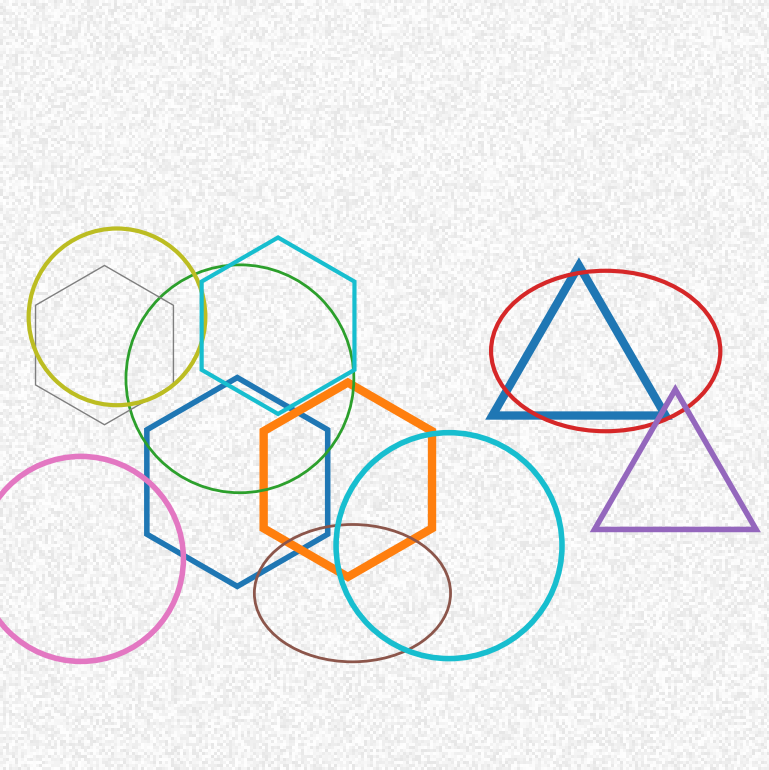[{"shape": "hexagon", "thickness": 2, "radius": 0.68, "center": [0.308, 0.374]}, {"shape": "triangle", "thickness": 3, "radius": 0.65, "center": [0.752, 0.525]}, {"shape": "hexagon", "thickness": 3, "radius": 0.63, "center": [0.452, 0.377]}, {"shape": "circle", "thickness": 1, "radius": 0.74, "center": [0.312, 0.508]}, {"shape": "oval", "thickness": 1.5, "radius": 0.74, "center": [0.787, 0.544]}, {"shape": "triangle", "thickness": 2, "radius": 0.61, "center": [0.877, 0.373]}, {"shape": "oval", "thickness": 1, "radius": 0.64, "center": [0.458, 0.23]}, {"shape": "circle", "thickness": 2, "radius": 0.67, "center": [0.105, 0.274]}, {"shape": "hexagon", "thickness": 0.5, "radius": 0.52, "center": [0.136, 0.552]}, {"shape": "circle", "thickness": 1.5, "radius": 0.57, "center": [0.152, 0.588]}, {"shape": "circle", "thickness": 2, "radius": 0.73, "center": [0.583, 0.291]}, {"shape": "hexagon", "thickness": 1.5, "radius": 0.57, "center": [0.361, 0.577]}]